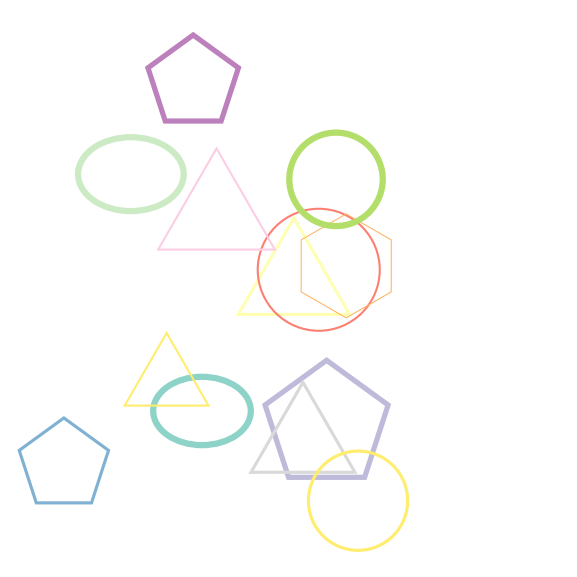[{"shape": "oval", "thickness": 3, "radius": 0.42, "center": [0.35, 0.288]}, {"shape": "triangle", "thickness": 1.5, "radius": 0.56, "center": [0.509, 0.51]}, {"shape": "pentagon", "thickness": 2.5, "radius": 0.56, "center": [0.566, 0.263]}, {"shape": "circle", "thickness": 1, "radius": 0.53, "center": [0.552, 0.532]}, {"shape": "pentagon", "thickness": 1.5, "radius": 0.41, "center": [0.111, 0.194]}, {"shape": "hexagon", "thickness": 0.5, "radius": 0.45, "center": [0.599, 0.539]}, {"shape": "circle", "thickness": 3, "radius": 0.4, "center": [0.582, 0.689]}, {"shape": "triangle", "thickness": 1, "radius": 0.58, "center": [0.375, 0.625]}, {"shape": "triangle", "thickness": 1.5, "radius": 0.52, "center": [0.525, 0.233]}, {"shape": "pentagon", "thickness": 2.5, "radius": 0.41, "center": [0.335, 0.856]}, {"shape": "oval", "thickness": 3, "radius": 0.46, "center": [0.227, 0.698]}, {"shape": "circle", "thickness": 1.5, "radius": 0.43, "center": [0.62, 0.132]}, {"shape": "triangle", "thickness": 1, "radius": 0.42, "center": [0.289, 0.339]}]